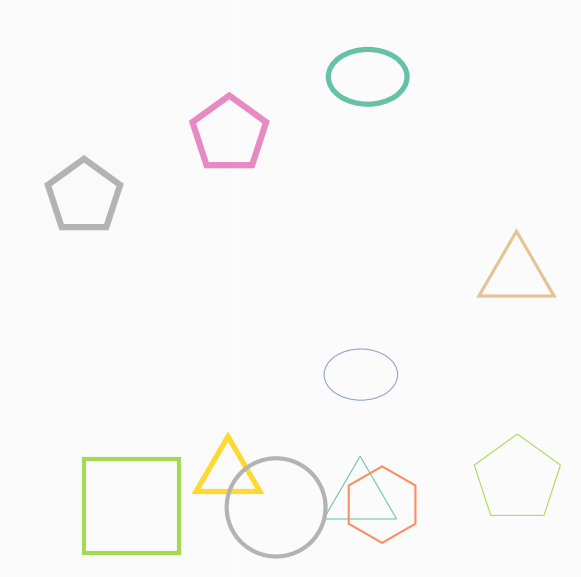[{"shape": "oval", "thickness": 2.5, "radius": 0.34, "center": [0.633, 0.866]}, {"shape": "triangle", "thickness": 0.5, "radius": 0.36, "center": [0.62, 0.137]}, {"shape": "hexagon", "thickness": 1, "radius": 0.33, "center": [0.657, 0.125]}, {"shape": "oval", "thickness": 0.5, "radius": 0.32, "center": [0.621, 0.35]}, {"shape": "pentagon", "thickness": 3, "radius": 0.33, "center": [0.395, 0.767]}, {"shape": "pentagon", "thickness": 0.5, "radius": 0.39, "center": [0.89, 0.17]}, {"shape": "square", "thickness": 2, "radius": 0.41, "center": [0.226, 0.123]}, {"shape": "triangle", "thickness": 2.5, "radius": 0.32, "center": [0.392, 0.18]}, {"shape": "triangle", "thickness": 1.5, "radius": 0.37, "center": [0.889, 0.524]}, {"shape": "pentagon", "thickness": 3, "radius": 0.33, "center": [0.144, 0.659]}, {"shape": "circle", "thickness": 2, "radius": 0.43, "center": [0.475, 0.121]}]